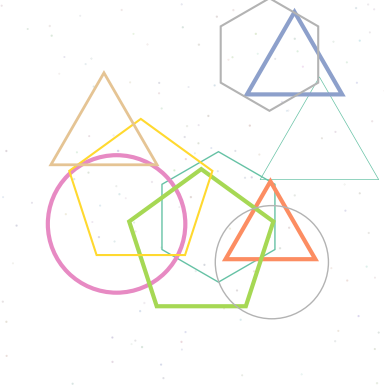[{"shape": "hexagon", "thickness": 1, "radius": 0.85, "center": [0.567, 0.437]}, {"shape": "triangle", "thickness": 0.5, "radius": 0.89, "center": [0.83, 0.622]}, {"shape": "triangle", "thickness": 3, "radius": 0.67, "center": [0.702, 0.394]}, {"shape": "triangle", "thickness": 3, "radius": 0.71, "center": [0.765, 0.826]}, {"shape": "circle", "thickness": 3, "radius": 0.89, "center": [0.303, 0.418]}, {"shape": "pentagon", "thickness": 3, "radius": 0.98, "center": [0.523, 0.364]}, {"shape": "pentagon", "thickness": 1.5, "radius": 0.98, "center": [0.366, 0.496]}, {"shape": "triangle", "thickness": 2, "radius": 0.8, "center": [0.27, 0.652]}, {"shape": "circle", "thickness": 1, "radius": 0.73, "center": [0.706, 0.319]}, {"shape": "hexagon", "thickness": 1.5, "radius": 0.73, "center": [0.7, 0.858]}]